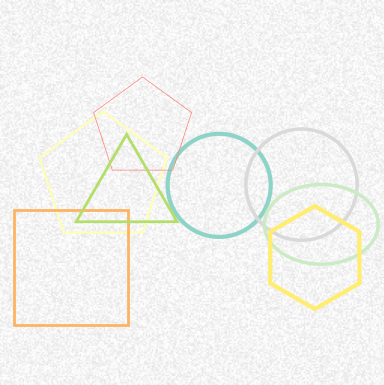[{"shape": "circle", "thickness": 3, "radius": 0.67, "center": [0.569, 0.519]}, {"shape": "pentagon", "thickness": 1.5, "radius": 0.87, "center": [0.268, 0.537]}, {"shape": "pentagon", "thickness": 0.5, "radius": 0.67, "center": [0.37, 0.666]}, {"shape": "square", "thickness": 2, "radius": 0.74, "center": [0.185, 0.305]}, {"shape": "triangle", "thickness": 2, "radius": 0.76, "center": [0.329, 0.5]}, {"shape": "circle", "thickness": 2.5, "radius": 0.72, "center": [0.783, 0.52]}, {"shape": "oval", "thickness": 2.5, "radius": 0.74, "center": [0.835, 0.417]}, {"shape": "hexagon", "thickness": 3, "radius": 0.67, "center": [0.818, 0.331]}]